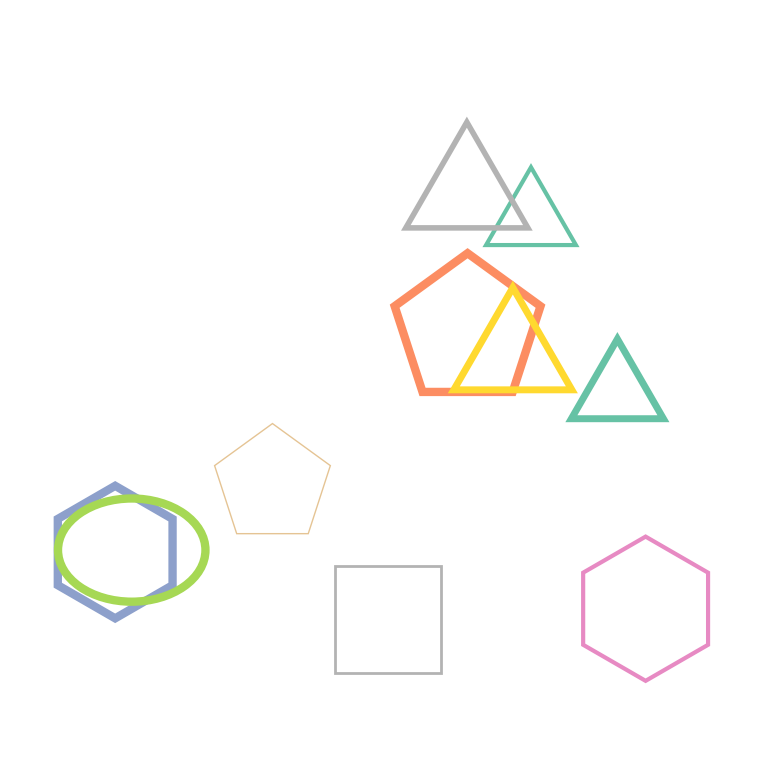[{"shape": "triangle", "thickness": 2.5, "radius": 0.35, "center": [0.802, 0.491]}, {"shape": "triangle", "thickness": 1.5, "radius": 0.34, "center": [0.69, 0.715]}, {"shape": "pentagon", "thickness": 3, "radius": 0.5, "center": [0.607, 0.572]}, {"shape": "hexagon", "thickness": 3, "radius": 0.43, "center": [0.15, 0.283]}, {"shape": "hexagon", "thickness": 1.5, "radius": 0.47, "center": [0.838, 0.209]}, {"shape": "oval", "thickness": 3, "radius": 0.48, "center": [0.171, 0.286]}, {"shape": "triangle", "thickness": 2.5, "radius": 0.44, "center": [0.666, 0.538]}, {"shape": "pentagon", "thickness": 0.5, "radius": 0.4, "center": [0.354, 0.371]}, {"shape": "triangle", "thickness": 2, "radius": 0.46, "center": [0.606, 0.75]}, {"shape": "square", "thickness": 1, "radius": 0.35, "center": [0.504, 0.196]}]